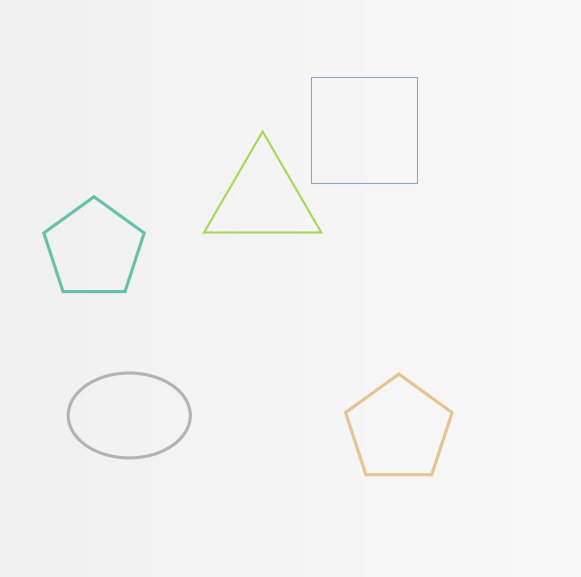[{"shape": "pentagon", "thickness": 1.5, "radius": 0.45, "center": [0.162, 0.568]}, {"shape": "square", "thickness": 0.5, "radius": 0.46, "center": [0.626, 0.774]}, {"shape": "triangle", "thickness": 1, "radius": 0.58, "center": [0.452, 0.655]}, {"shape": "pentagon", "thickness": 1.5, "radius": 0.48, "center": [0.686, 0.255]}, {"shape": "oval", "thickness": 1.5, "radius": 0.53, "center": [0.222, 0.28]}]